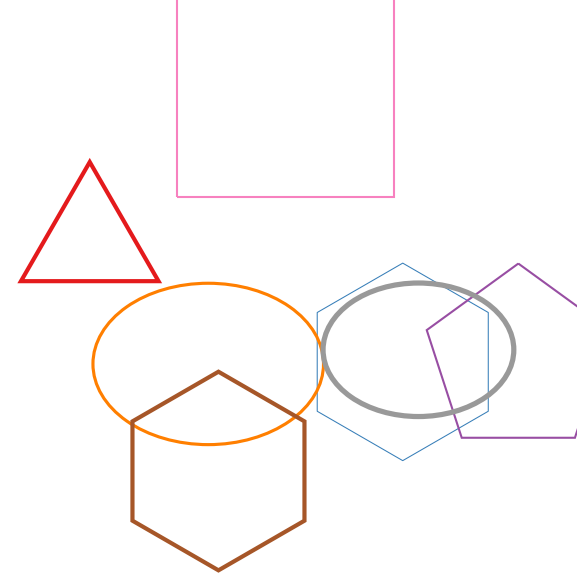[{"shape": "triangle", "thickness": 2, "radius": 0.69, "center": [0.155, 0.581]}, {"shape": "hexagon", "thickness": 0.5, "radius": 0.86, "center": [0.697, 0.373]}, {"shape": "pentagon", "thickness": 1, "radius": 0.83, "center": [0.898, 0.376]}, {"shape": "oval", "thickness": 1.5, "radius": 1.0, "center": [0.361, 0.369]}, {"shape": "hexagon", "thickness": 2, "radius": 0.86, "center": [0.378, 0.183]}, {"shape": "square", "thickness": 1, "radius": 0.94, "center": [0.495, 0.846]}, {"shape": "oval", "thickness": 2.5, "radius": 0.83, "center": [0.725, 0.393]}]